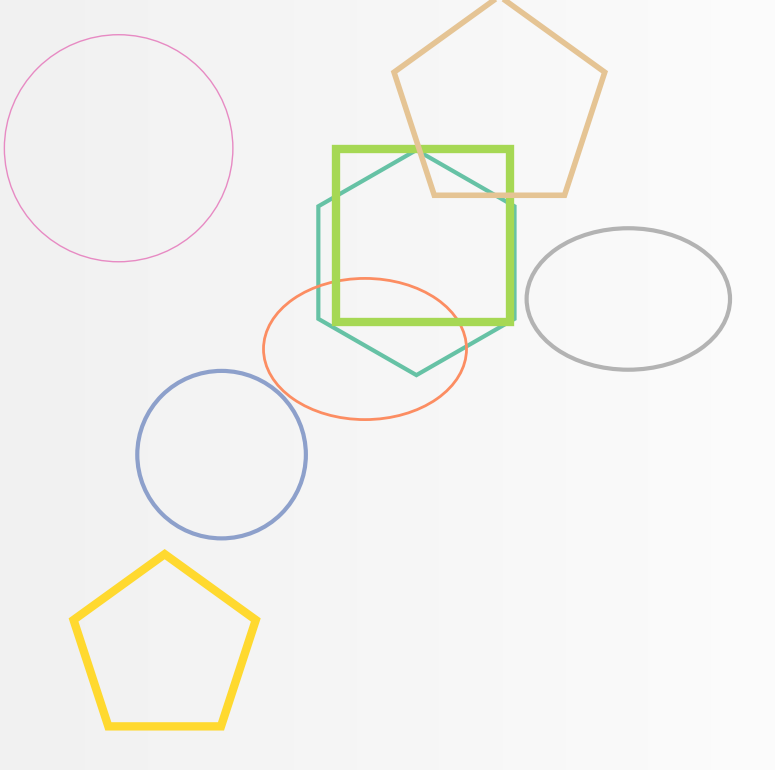[{"shape": "hexagon", "thickness": 1.5, "radius": 0.73, "center": [0.537, 0.659]}, {"shape": "oval", "thickness": 1, "radius": 0.65, "center": [0.471, 0.547]}, {"shape": "circle", "thickness": 1.5, "radius": 0.54, "center": [0.286, 0.41]}, {"shape": "circle", "thickness": 0.5, "radius": 0.74, "center": [0.153, 0.807]}, {"shape": "square", "thickness": 3, "radius": 0.56, "center": [0.545, 0.694]}, {"shape": "pentagon", "thickness": 3, "radius": 0.62, "center": [0.212, 0.157]}, {"shape": "pentagon", "thickness": 2, "radius": 0.71, "center": [0.644, 0.862]}, {"shape": "oval", "thickness": 1.5, "radius": 0.66, "center": [0.811, 0.612]}]